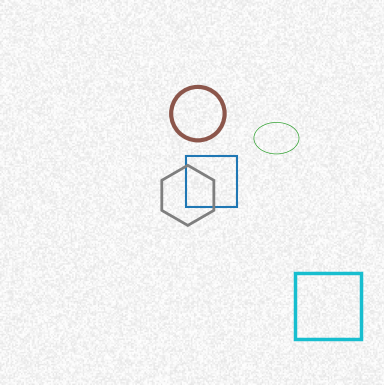[{"shape": "square", "thickness": 1.5, "radius": 0.33, "center": [0.549, 0.529]}, {"shape": "oval", "thickness": 0.5, "radius": 0.29, "center": [0.718, 0.641]}, {"shape": "circle", "thickness": 3, "radius": 0.35, "center": [0.514, 0.705]}, {"shape": "hexagon", "thickness": 2, "radius": 0.39, "center": [0.488, 0.493]}, {"shape": "square", "thickness": 2.5, "radius": 0.43, "center": [0.852, 0.205]}]